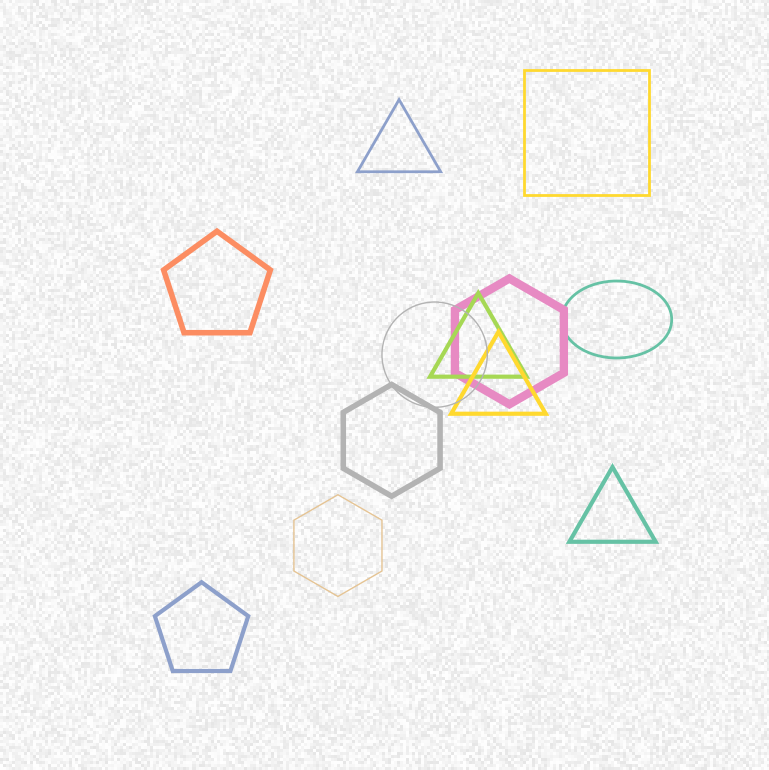[{"shape": "triangle", "thickness": 1.5, "radius": 0.32, "center": [0.795, 0.329]}, {"shape": "oval", "thickness": 1, "radius": 0.36, "center": [0.801, 0.585]}, {"shape": "pentagon", "thickness": 2, "radius": 0.36, "center": [0.282, 0.627]}, {"shape": "triangle", "thickness": 1, "radius": 0.31, "center": [0.518, 0.808]}, {"shape": "pentagon", "thickness": 1.5, "radius": 0.32, "center": [0.262, 0.18]}, {"shape": "hexagon", "thickness": 3, "radius": 0.41, "center": [0.662, 0.557]}, {"shape": "triangle", "thickness": 1.5, "radius": 0.36, "center": [0.621, 0.547]}, {"shape": "triangle", "thickness": 1.5, "radius": 0.35, "center": [0.647, 0.498]}, {"shape": "square", "thickness": 1, "radius": 0.41, "center": [0.762, 0.828]}, {"shape": "hexagon", "thickness": 0.5, "radius": 0.33, "center": [0.439, 0.291]}, {"shape": "circle", "thickness": 0.5, "radius": 0.34, "center": [0.564, 0.539]}, {"shape": "hexagon", "thickness": 2, "radius": 0.36, "center": [0.509, 0.428]}]